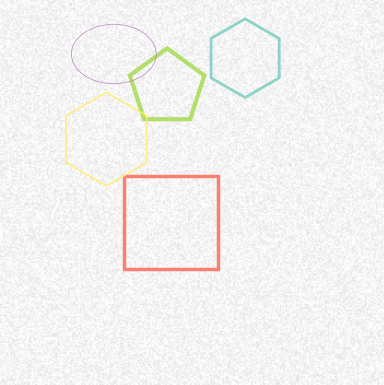[{"shape": "hexagon", "thickness": 2, "radius": 0.51, "center": [0.637, 0.849]}, {"shape": "square", "thickness": 2.5, "radius": 0.61, "center": [0.445, 0.422]}, {"shape": "pentagon", "thickness": 3, "radius": 0.51, "center": [0.434, 0.773]}, {"shape": "oval", "thickness": 0.5, "radius": 0.55, "center": [0.296, 0.86]}, {"shape": "hexagon", "thickness": 1, "radius": 0.61, "center": [0.276, 0.639]}]